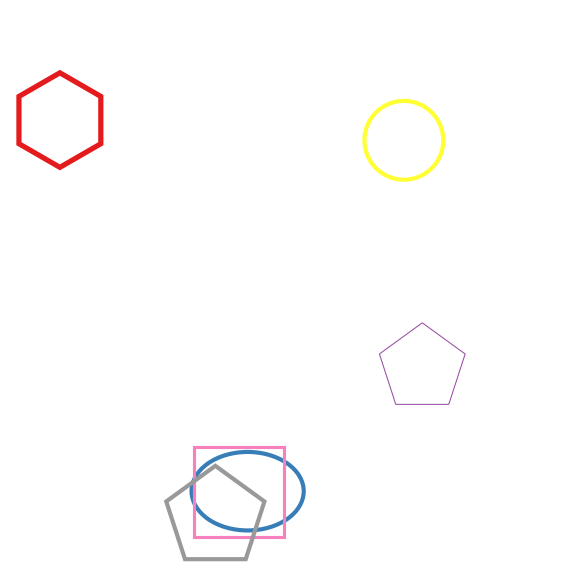[{"shape": "hexagon", "thickness": 2.5, "radius": 0.41, "center": [0.104, 0.791]}, {"shape": "oval", "thickness": 2, "radius": 0.49, "center": [0.429, 0.149]}, {"shape": "pentagon", "thickness": 0.5, "radius": 0.39, "center": [0.731, 0.362]}, {"shape": "circle", "thickness": 2, "radius": 0.34, "center": [0.699, 0.756]}, {"shape": "square", "thickness": 1.5, "radius": 0.39, "center": [0.415, 0.147]}, {"shape": "pentagon", "thickness": 2, "radius": 0.45, "center": [0.373, 0.103]}]